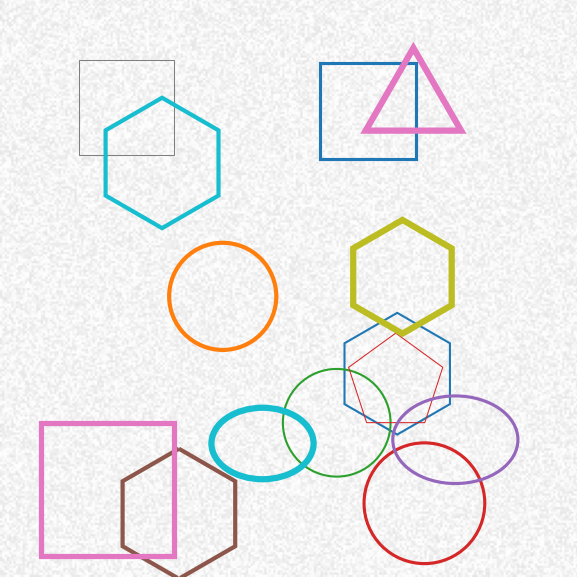[{"shape": "square", "thickness": 1.5, "radius": 0.42, "center": [0.637, 0.807]}, {"shape": "hexagon", "thickness": 1, "radius": 0.53, "center": [0.688, 0.352]}, {"shape": "circle", "thickness": 2, "radius": 0.46, "center": [0.386, 0.486]}, {"shape": "circle", "thickness": 1, "radius": 0.47, "center": [0.583, 0.267]}, {"shape": "circle", "thickness": 1.5, "radius": 0.52, "center": [0.735, 0.128]}, {"shape": "pentagon", "thickness": 0.5, "radius": 0.43, "center": [0.685, 0.337]}, {"shape": "oval", "thickness": 1.5, "radius": 0.54, "center": [0.788, 0.238]}, {"shape": "hexagon", "thickness": 2, "radius": 0.56, "center": [0.31, 0.11]}, {"shape": "triangle", "thickness": 3, "radius": 0.48, "center": [0.716, 0.821]}, {"shape": "square", "thickness": 2.5, "radius": 0.57, "center": [0.186, 0.152]}, {"shape": "square", "thickness": 0.5, "radius": 0.41, "center": [0.219, 0.813]}, {"shape": "hexagon", "thickness": 3, "radius": 0.49, "center": [0.697, 0.52]}, {"shape": "hexagon", "thickness": 2, "radius": 0.56, "center": [0.281, 0.717]}, {"shape": "oval", "thickness": 3, "radius": 0.44, "center": [0.455, 0.231]}]